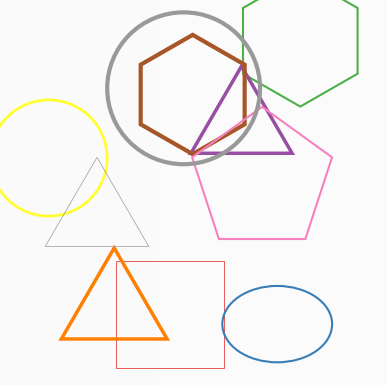[{"shape": "square", "thickness": 0.5, "radius": 0.7, "center": [0.439, 0.183]}, {"shape": "oval", "thickness": 1.5, "radius": 0.71, "center": [0.715, 0.158]}, {"shape": "hexagon", "thickness": 1.5, "radius": 0.85, "center": [0.775, 0.894]}, {"shape": "triangle", "thickness": 2.5, "radius": 0.75, "center": [0.623, 0.677]}, {"shape": "triangle", "thickness": 2.5, "radius": 0.79, "center": [0.295, 0.198]}, {"shape": "circle", "thickness": 2, "radius": 0.75, "center": [0.126, 0.59]}, {"shape": "hexagon", "thickness": 3, "radius": 0.77, "center": [0.497, 0.755]}, {"shape": "pentagon", "thickness": 1.5, "radius": 0.95, "center": [0.676, 0.533]}, {"shape": "circle", "thickness": 3, "radius": 0.99, "center": [0.474, 0.771]}, {"shape": "triangle", "thickness": 0.5, "radius": 0.77, "center": [0.25, 0.437]}]